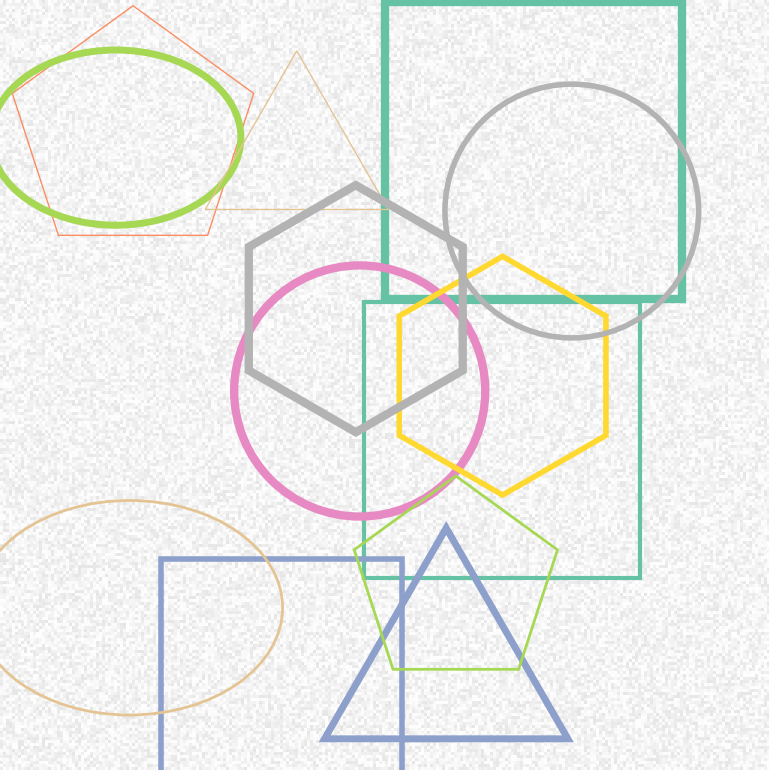[{"shape": "square", "thickness": 3, "radius": 0.96, "center": [0.693, 0.805]}, {"shape": "square", "thickness": 1.5, "radius": 0.9, "center": [0.652, 0.429]}, {"shape": "pentagon", "thickness": 0.5, "radius": 0.82, "center": [0.173, 0.828]}, {"shape": "square", "thickness": 2, "radius": 0.78, "center": [0.365, 0.118]}, {"shape": "triangle", "thickness": 2.5, "radius": 0.91, "center": [0.579, 0.132]}, {"shape": "circle", "thickness": 3, "radius": 0.82, "center": [0.467, 0.492]}, {"shape": "pentagon", "thickness": 1, "radius": 0.69, "center": [0.592, 0.243]}, {"shape": "oval", "thickness": 2.5, "radius": 0.81, "center": [0.15, 0.821]}, {"shape": "hexagon", "thickness": 2, "radius": 0.77, "center": [0.653, 0.512]}, {"shape": "triangle", "thickness": 0.5, "radius": 0.69, "center": [0.385, 0.797]}, {"shape": "oval", "thickness": 1, "radius": 0.99, "center": [0.168, 0.211]}, {"shape": "circle", "thickness": 2, "radius": 0.82, "center": [0.743, 0.726]}, {"shape": "hexagon", "thickness": 3, "radius": 0.8, "center": [0.462, 0.599]}]